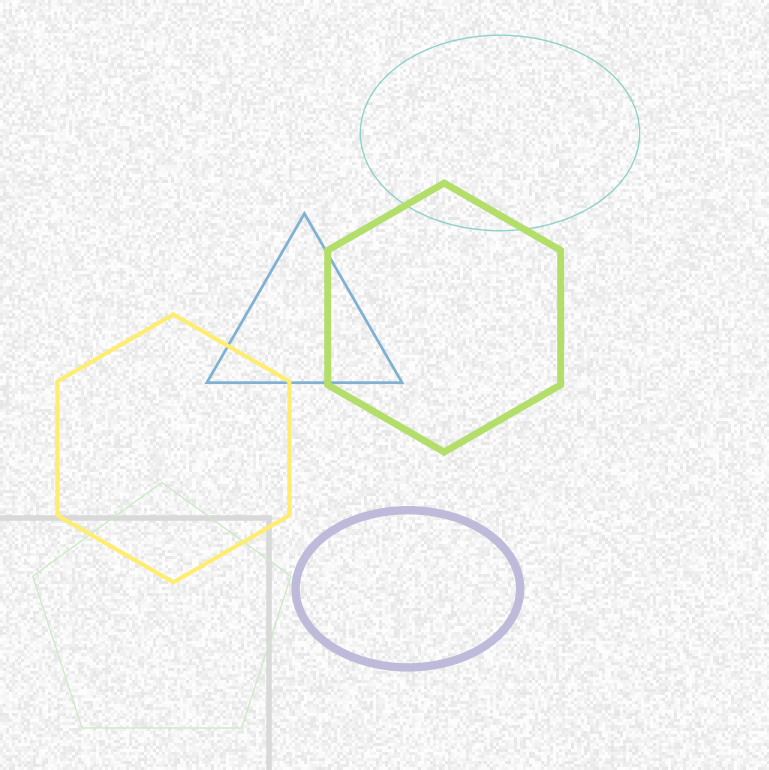[{"shape": "oval", "thickness": 0.5, "radius": 0.91, "center": [0.649, 0.827]}, {"shape": "oval", "thickness": 3, "radius": 0.73, "center": [0.53, 0.235]}, {"shape": "triangle", "thickness": 1, "radius": 0.73, "center": [0.395, 0.576]}, {"shape": "hexagon", "thickness": 2.5, "radius": 0.87, "center": [0.577, 0.588]}, {"shape": "square", "thickness": 2, "radius": 0.92, "center": [0.166, 0.143]}, {"shape": "pentagon", "thickness": 0.5, "radius": 0.88, "center": [0.21, 0.197]}, {"shape": "hexagon", "thickness": 1.5, "radius": 0.87, "center": [0.225, 0.418]}]